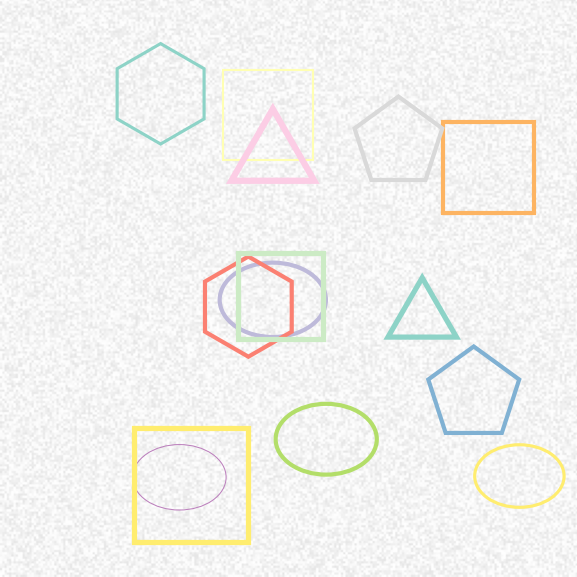[{"shape": "triangle", "thickness": 2.5, "radius": 0.34, "center": [0.731, 0.45]}, {"shape": "hexagon", "thickness": 1.5, "radius": 0.43, "center": [0.278, 0.837]}, {"shape": "square", "thickness": 1, "radius": 0.39, "center": [0.465, 0.799]}, {"shape": "oval", "thickness": 2, "radius": 0.46, "center": [0.472, 0.48]}, {"shape": "hexagon", "thickness": 2, "radius": 0.43, "center": [0.43, 0.468]}, {"shape": "pentagon", "thickness": 2, "radius": 0.41, "center": [0.82, 0.316]}, {"shape": "square", "thickness": 2, "radius": 0.39, "center": [0.846, 0.708]}, {"shape": "oval", "thickness": 2, "radius": 0.44, "center": [0.565, 0.239]}, {"shape": "triangle", "thickness": 3, "radius": 0.41, "center": [0.472, 0.728]}, {"shape": "pentagon", "thickness": 2, "radius": 0.4, "center": [0.69, 0.752]}, {"shape": "oval", "thickness": 0.5, "radius": 0.4, "center": [0.311, 0.173]}, {"shape": "square", "thickness": 2.5, "radius": 0.37, "center": [0.486, 0.487]}, {"shape": "square", "thickness": 2.5, "radius": 0.49, "center": [0.331, 0.16]}, {"shape": "oval", "thickness": 1.5, "radius": 0.39, "center": [0.899, 0.175]}]